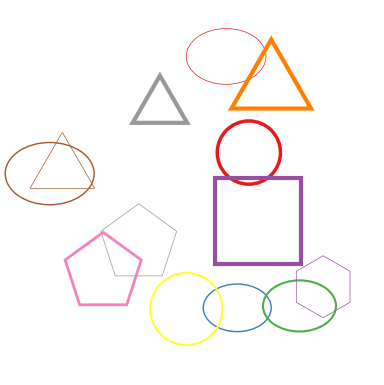[{"shape": "oval", "thickness": 0.5, "radius": 0.52, "center": [0.587, 0.853]}, {"shape": "circle", "thickness": 2.5, "radius": 0.41, "center": [0.646, 0.604]}, {"shape": "oval", "thickness": 1, "radius": 0.44, "center": [0.616, 0.2]}, {"shape": "oval", "thickness": 1.5, "radius": 0.47, "center": [0.778, 0.205]}, {"shape": "square", "thickness": 3, "radius": 0.56, "center": [0.67, 0.426]}, {"shape": "hexagon", "thickness": 0.5, "radius": 0.4, "center": [0.839, 0.255]}, {"shape": "triangle", "thickness": 3, "radius": 0.6, "center": [0.705, 0.778]}, {"shape": "circle", "thickness": 1.5, "radius": 0.47, "center": [0.484, 0.197]}, {"shape": "oval", "thickness": 1, "radius": 0.58, "center": [0.129, 0.549]}, {"shape": "triangle", "thickness": 0.5, "radius": 0.49, "center": [0.162, 0.559]}, {"shape": "pentagon", "thickness": 2, "radius": 0.52, "center": [0.268, 0.293]}, {"shape": "pentagon", "thickness": 0.5, "radius": 0.52, "center": [0.36, 0.367]}, {"shape": "triangle", "thickness": 3, "radius": 0.41, "center": [0.415, 0.722]}]